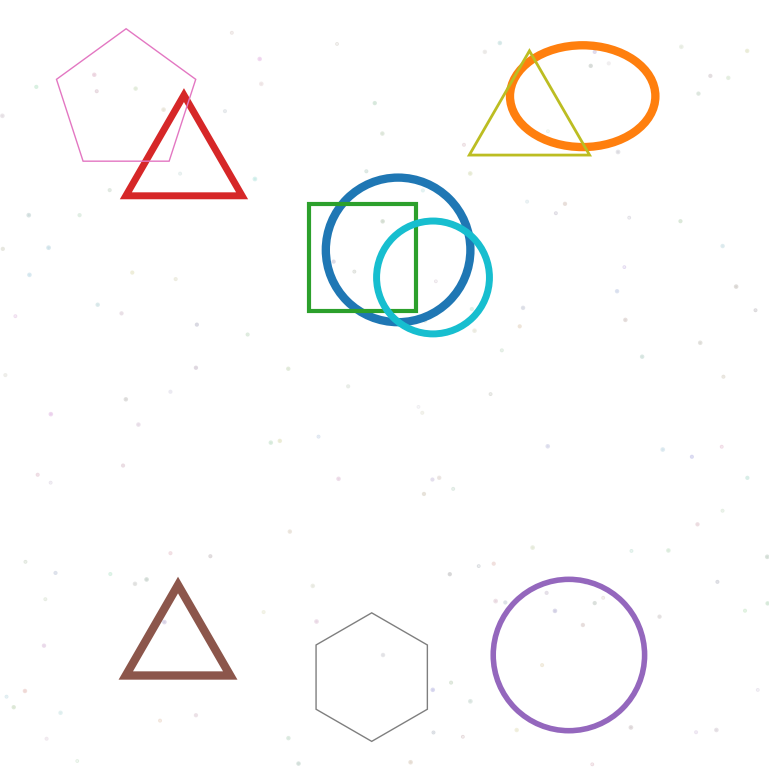[{"shape": "circle", "thickness": 3, "radius": 0.47, "center": [0.517, 0.675]}, {"shape": "oval", "thickness": 3, "radius": 0.47, "center": [0.757, 0.875]}, {"shape": "square", "thickness": 1.5, "radius": 0.35, "center": [0.471, 0.666]}, {"shape": "triangle", "thickness": 2.5, "radius": 0.44, "center": [0.239, 0.789]}, {"shape": "circle", "thickness": 2, "radius": 0.49, "center": [0.739, 0.149]}, {"shape": "triangle", "thickness": 3, "radius": 0.39, "center": [0.231, 0.162]}, {"shape": "pentagon", "thickness": 0.5, "radius": 0.48, "center": [0.164, 0.868]}, {"shape": "hexagon", "thickness": 0.5, "radius": 0.42, "center": [0.483, 0.121]}, {"shape": "triangle", "thickness": 1, "radius": 0.45, "center": [0.688, 0.844]}, {"shape": "circle", "thickness": 2.5, "radius": 0.37, "center": [0.562, 0.64]}]